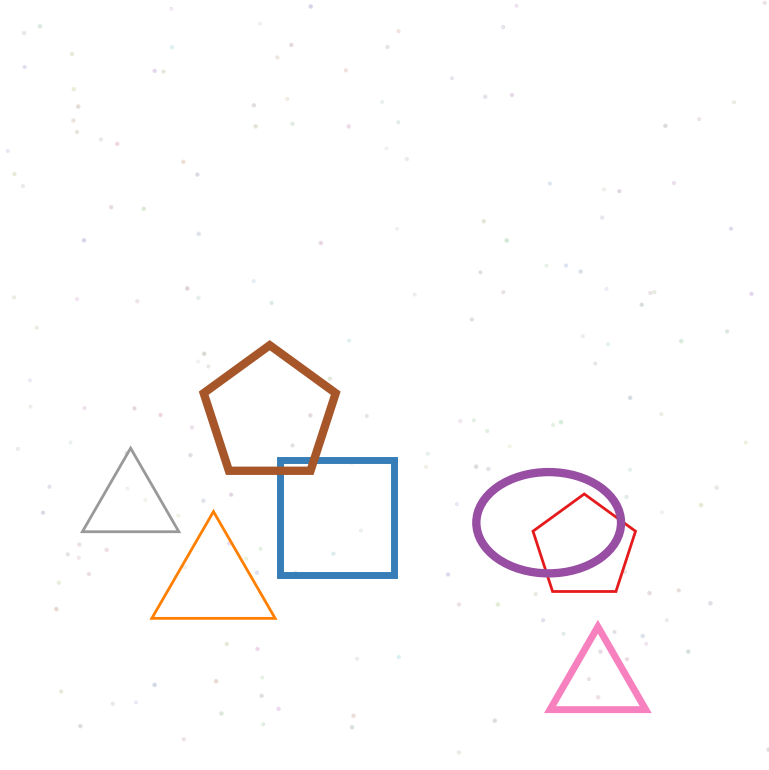[{"shape": "pentagon", "thickness": 1, "radius": 0.35, "center": [0.759, 0.288]}, {"shape": "square", "thickness": 2.5, "radius": 0.37, "center": [0.438, 0.327]}, {"shape": "oval", "thickness": 3, "radius": 0.47, "center": [0.713, 0.321]}, {"shape": "triangle", "thickness": 1, "radius": 0.46, "center": [0.277, 0.243]}, {"shape": "pentagon", "thickness": 3, "radius": 0.45, "center": [0.35, 0.462]}, {"shape": "triangle", "thickness": 2.5, "radius": 0.36, "center": [0.776, 0.114]}, {"shape": "triangle", "thickness": 1, "radius": 0.36, "center": [0.17, 0.346]}]